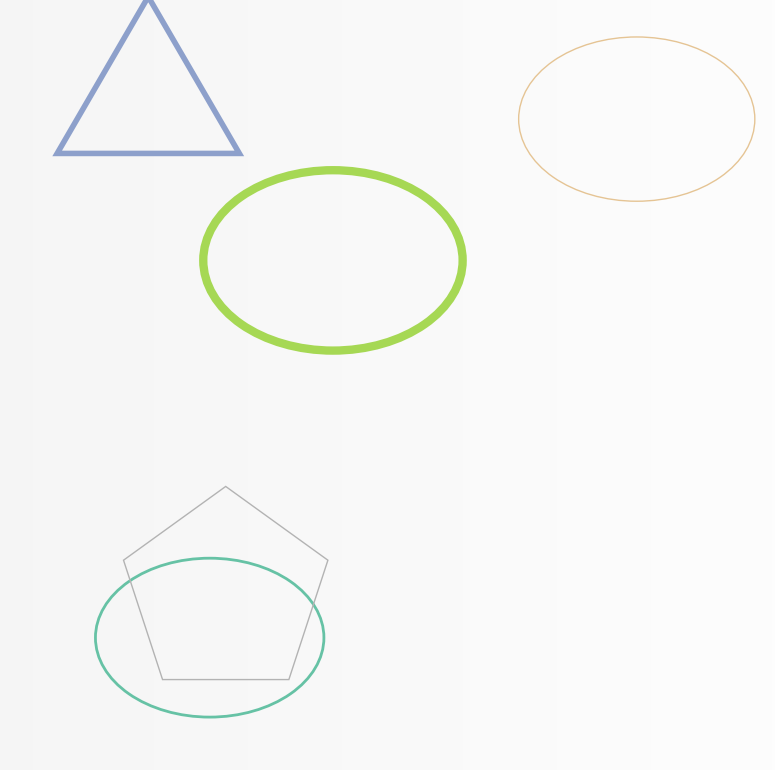[{"shape": "oval", "thickness": 1, "radius": 0.74, "center": [0.271, 0.172]}, {"shape": "triangle", "thickness": 2, "radius": 0.68, "center": [0.191, 0.869]}, {"shape": "oval", "thickness": 3, "radius": 0.84, "center": [0.43, 0.662]}, {"shape": "oval", "thickness": 0.5, "radius": 0.76, "center": [0.822, 0.845]}, {"shape": "pentagon", "thickness": 0.5, "radius": 0.69, "center": [0.291, 0.23]}]